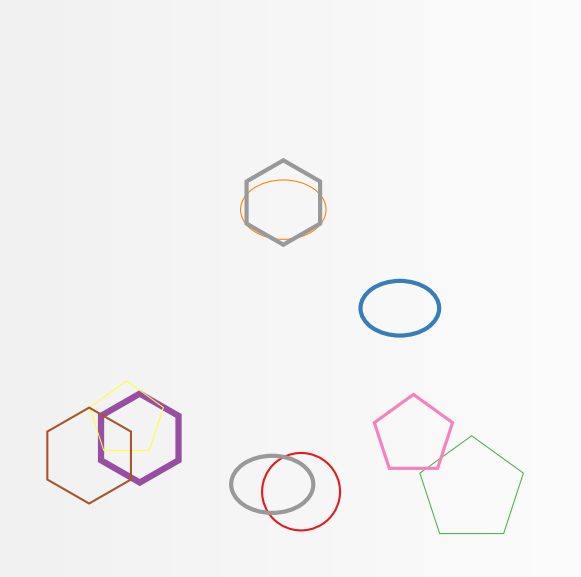[{"shape": "circle", "thickness": 1, "radius": 0.34, "center": [0.518, 0.148]}, {"shape": "oval", "thickness": 2, "radius": 0.34, "center": [0.688, 0.465]}, {"shape": "pentagon", "thickness": 0.5, "radius": 0.47, "center": [0.811, 0.151]}, {"shape": "hexagon", "thickness": 3, "radius": 0.38, "center": [0.24, 0.241]}, {"shape": "oval", "thickness": 0.5, "radius": 0.37, "center": [0.487, 0.636]}, {"shape": "pentagon", "thickness": 0.5, "radius": 0.33, "center": [0.218, 0.273]}, {"shape": "hexagon", "thickness": 1, "radius": 0.42, "center": [0.153, 0.21]}, {"shape": "pentagon", "thickness": 1.5, "radius": 0.35, "center": [0.711, 0.245]}, {"shape": "hexagon", "thickness": 2, "radius": 0.37, "center": [0.487, 0.648]}, {"shape": "oval", "thickness": 2, "radius": 0.35, "center": [0.468, 0.16]}]